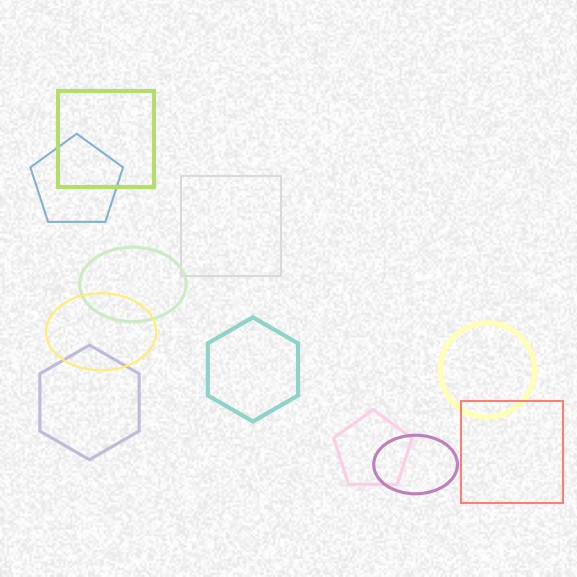[{"shape": "hexagon", "thickness": 2, "radius": 0.45, "center": [0.438, 0.36]}, {"shape": "circle", "thickness": 2.5, "radius": 0.41, "center": [0.844, 0.358]}, {"shape": "hexagon", "thickness": 1.5, "radius": 0.5, "center": [0.155, 0.302]}, {"shape": "square", "thickness": 1, "radius": 0.44, "center": [0.887, 0.216]}, {"shape": "pentagon", "thickness": 1, "radius": 0.42, "center": [0.133, 0.683]}, {"shape": "square", "thickness": 2, "radius": 0.42, "center": [0.183, 0.758]}, {"shape": "pentagon", "thickness": 1.5, "radius": 0.36, "center": [0.646, 0.218]}, {"shape": "square", "thickness": 1, "radius": 0.43, "center": [0.4, 0.608]}, {"shape": "oval", "thickness": 1.5, "radius": 0.36, "center": [0.72, 0.195]}, {"shape": "oval", "thickness": 1.5, "radius": 0.46, "center": [0.23, 0.507]}, {"shape": "oval", "thickness": 1, "radius": 0.48, "center": [0.175, 0.425]}]